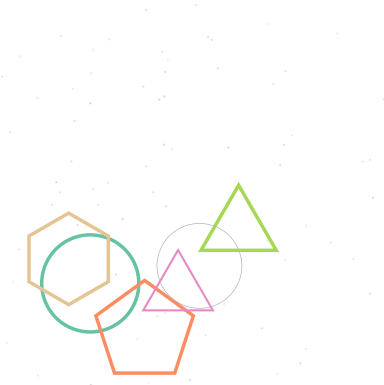[{"shape": "circle", "thickness": 2.5, "radius": 0.63, "center": [0.234, 0.264]}, {"shape": "pentagon", "thickness": 2.5, "radius": 0.67, "center": [0.376, 0.139]}, {"shape": "triangle", "thickness": 1.5, "radius": 0.52, "center": [0.463, 0.246]}, {"shape": "triangle", "thickness": 2.5, "radius": 0.56, "center": [0.62, 0.406]}, {"shape": "hexagon", "thickness": 2.5, "radius": 0.59, "center": [0.178, 0.328]}, {"shape": "circle", "thickness": 0.5, "radius": 0.55, "center": [0.518, 0.309]}]